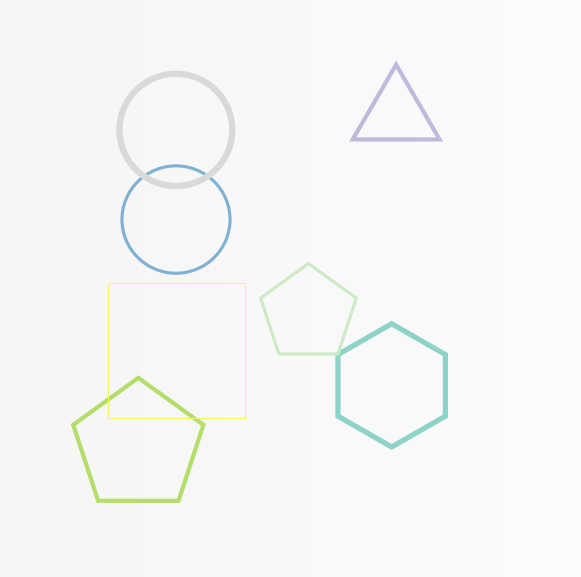[{"shape": "hexagon", "thickness": 2.5, "radius": 0.53, "center": [0.674, 0.332]}, {"shape": "triangle", "thickness": 2, "radius": 0.43, "center": [0.682, 0.801]}, {"shape": "circle", "thickness": 1.5, "radius": 0.46, "center": [0.303, 0.619]}, {"shape": "pentagon", "thickness": 2, "radius": 0.59, "center": [0.238, 0.227]}, {"shape": "circle", "thickness": 3, "radius": 0.49, "center": [0.303, 0.774]}, {"shape": "pentagon", "thickness": 1.5, "radius": 0.43, "center": [0.531, 0.456]}, {"shape": "square", "thickness": 0.5, "radius": 0.59, "center": [0.304, 0.392]}]